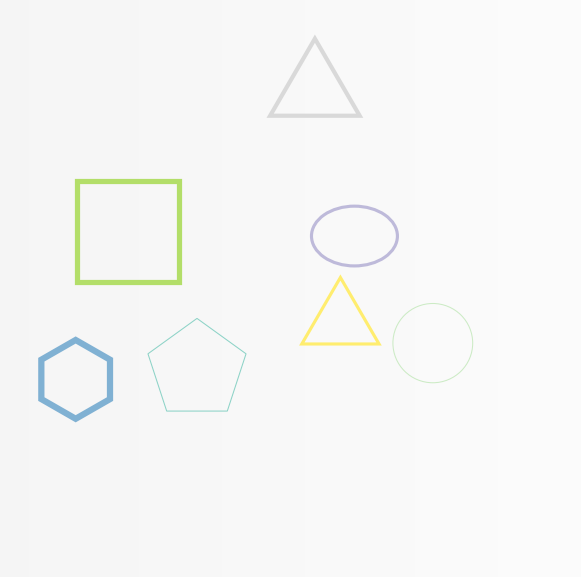[{"shape": "pentagon", "thickness": 0.5, "radius": 0.44, "center": [0.339, 0.359]}, {"shape": "oval", "thickness": 1.5, "radius": 0.37, "center": [0.61, 0.59]}, {"shape": "hexagon", "thickness": 3, "radius": 0.34, "center": [0.13, 0.342]}, {"shape": "square", "thickness": 2.5, "radius": 0.44, "center": [0.22, 0.598]}, {"shape": "triangle", "thickness": 2, "radius": 0.44, "center": [0.542, 0.843]}, {"shape": "circle", "thickness": 0.5, "radius": 0.34, "center": [0.745, 0.405]}, {"shape": "triangle", "thickness": 1.5, "radius": 0.38, "center": [0.586, 0.442]}]